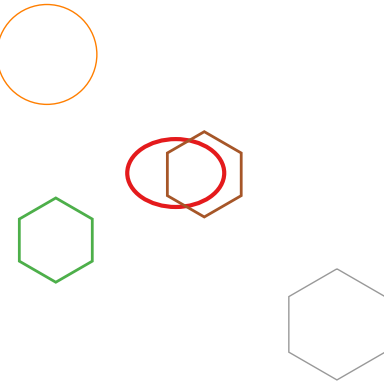[{"shape": "oval", "thickness": 3, "radius": 0.63, "center": [0.456, 0.551]}, {"shape": "hexagon", "thickness": 2, "radius": 0.55, "center": [0.145, 0.376]}, {"shape": "circle", "thickness": 1, "radius": 0.65, "center": [0.122, 0.859]}, {"shape": "hexagon", "thickness": 2, "radius": 0.55, "center": [0.531, 0.547]}, {"shape": "hexagon", "thickness": 1, "radius": 0.72, "center": [0.875, 0.157]}]